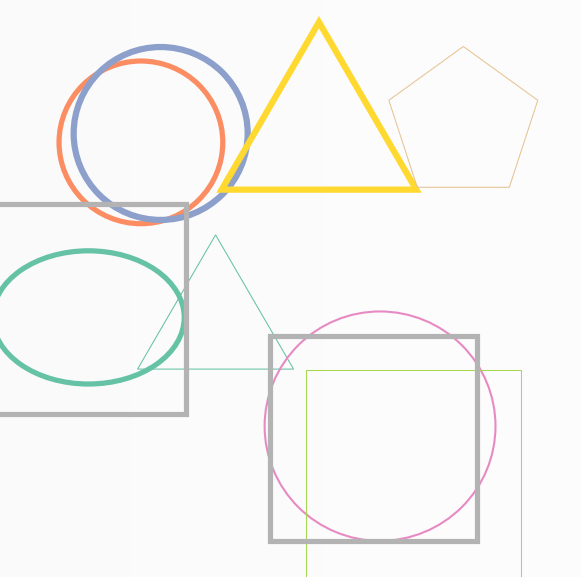[{"shape": "oval", "thickness": 2.5, "radius": 0.82, "center": [0.152, 0.45]}, {"shape": "triangle", "thickness": 0.5, "radius": 0.77, "center": [0.371, 0.437]}, {"shape": "circle", "thickness": 2.5, "radius": 0.7, "center": [0.242, 0.753]}, {"shape": "circle", "thickness": 3, "radius": 0.75, "center": [0.276, 0.768]}, {"shape": "circle", "thickness": 1, "radius": 0.99, "center": [0.654, 0.261]}, {"shape": "square", "thickness": 0.5, "radius": 0.93, "center": [0.712, 0.174]}, {"shape": "triangle", "thickness": 3, "radius": 0.97, "center": [0.549, 0.767]}, {"shape": "pentagon", "thickness": 0.5, "radius": 0.67, "center": [0.797, 0.784]}, {"shape": "square", "thickness": 2.5, "radius": 0.89, "center": [0.643, 0.239]}, {"shape": "square", "thickness": 2.5, "radius": 0.91, "center": [0.138, 0.464]}]